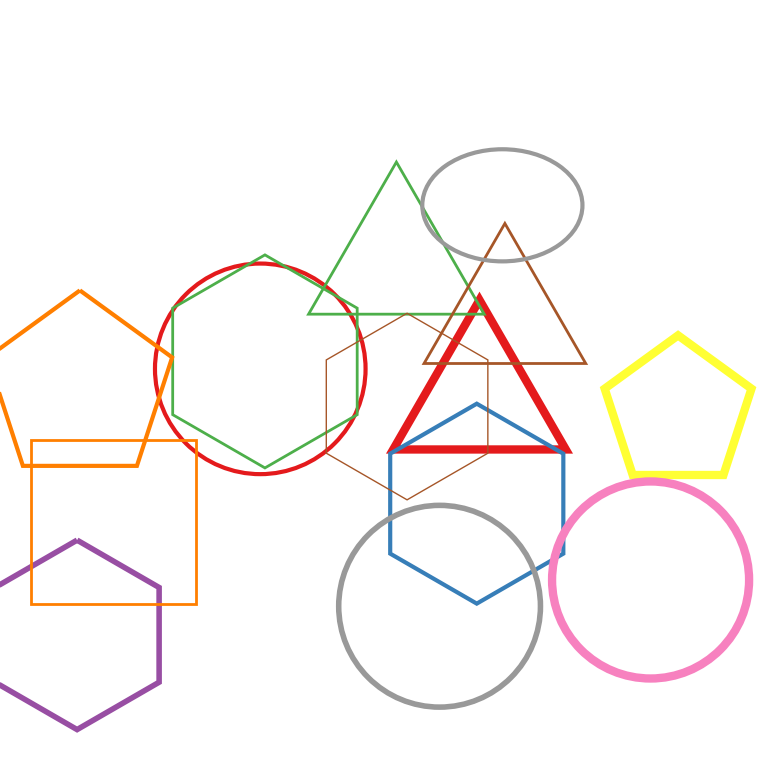[{"shape": "circle", "thickness": 1.5, "radius": 0.68, "center": [0.338, 0.521]}, {"shape": "triangle", "thickness": 3, "radius": 0.65, "center": [0.623, 0.481]}, {"shape": "hexagon", "thickness": 1.5, "radius": 0.65, "center": [0.619, 0.346]}, {"shape": "triangle", "thickness": 1, "radius": 0.66, "center": [0.515, 0.658]}, {"shape": "hexagon", "thickness": 1, "radius": 0.69, "center": [0.344, 0.531]}, {"shape": "hexagon", "thickness": 2, "radius": 0.62, "center": [0.1, 0.176]}, {"shape": "pentagon", "thickness": 1.5, "radius": 0.63, "center": [0.104, 0.497]}, {"shape": "square", "thickness": 1, "radius": 0.53, "center": [0.148, 0.322]}, {"shape": "pentagon", "thickness": 3, "radius": 0.5, "center": [0.881, 0.464]}, {"shape": "hexagon", "thickness": 0.5, "radius": 0.61, "center": [0.529, 0.472]}, {"shape": "triangle", "thickness": 1, "radius": 0.61, "center": [0.656, 0.589]}, {"shape": "circle", "thickness": 3, "radius": 0.64, "center": [0.845, 0.247]}, {"shape": "oval", "thickness": 1.5, "radius": 0.52, "center": [0.652, 0.733]}, {"shape": "circle", "thickness": 2, "radius": 0.66, "center": [0.571, 0.213]}]